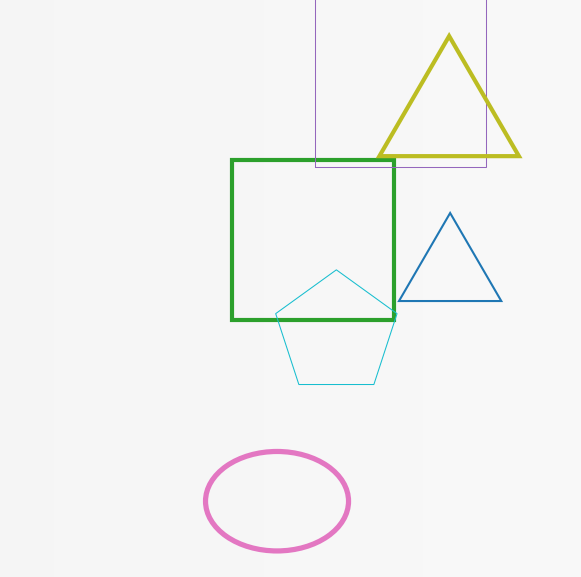[{"shape": "triangle", "thickness": 1, "radius": 0.51, "center": [0.774, 0.529]}, {"shape": "square", "thickness": 2, "radius": 0.69, "center": [0.538, 0.584]}, {"shape": "square", "thickness": 0.5, "radius": 0.74, "center": [0.689, 0.857]}, {"shape": "oval", "thickness": 2.5, "radius": 0.62, "center": [0.477, 0.131]}, {"shape": "triangle", "thickness": 2, "radius": 0.69, "center": [0.773, 0.798]}, {"shape": "pentagon", "thickness": 0.5, "radius": 0.55, "center": [0.579, 0.422]}]